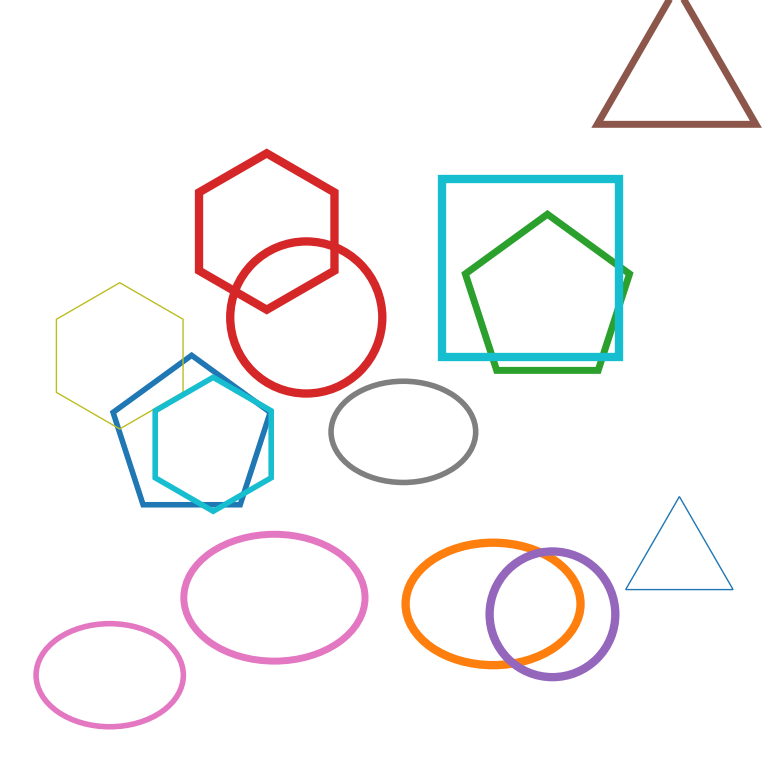[{"shape": "triangle", "thickness": 0.5, "radius": 0.4, "center": [0.882, 0.275]}, {"shape": "pentagon", "thickness": 2, "radius": 0.54, "center": [0.249, 0.431]}, {"shape": "oval", "thickness": 3, "radius": 0.57, "center": [0.64, 0.216]}, {"shape": "pentagon", "thickness": 2.5, "radius": 0.56, "center": [0.711, 0.61]}, {"shape": "hexagon", "thickness": 3, "radius": 0.51, "center": [0.346, 0.699]}, {"shape": "circle", "thickness": 3, "radius": 0.49, "center": [0.398, 0.588]}, {"shape": "circle", "thickness": 3, "radius": 0.41, "center": [0.717, 0.202]}, {"shape": "triangle", "thickness": 2.5, "radius": 0.59, "center": [0.879, 0.898]}, {"shape": "oval", "thickness": 2.5, "radius": 0.59, "center": [0.356, 0.224]}, {"shape": "oval", "thickness": 2, "radius": 0.48, "center": [0.142, 0.123]}, {"shape": "oval", "thickness": 2, "radius": 0.47, "center": [0.524, 0.439]}, {"shape": "hexagon", "thickness": 0.5, "radius": 0.47, "center": [0.156, 0.538]}, {"shape": "hexagon", "thickness": 2, "radius": 0.43, "center": [0.277, 0.423]}, {"shape": "square", "thickness": 3, "radius": 0.58, "center": [0.689, 0.652]}]